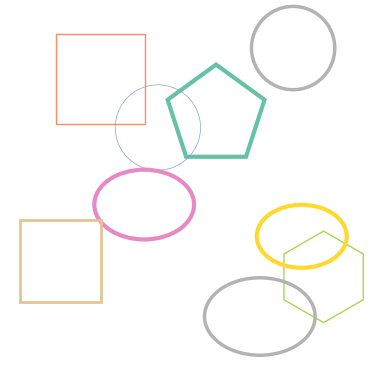[{"shape": "pentagon", "thickness": 3, "radius": 0.66, "center": [0.561, 0.7]}, {"shape": "square", "thickness": 1, "radius": 0.58, "center": [0.261, 0.795]}, {"shape": "circle", "thickness": 0.5, "radius": 0.55, "center": [0.41, 0.669]}, {"shape": "oval", "thickness": 3, "radius": 0.65, "center": [0.374, 0.469]}, {"shape": "hexagon", "thickness": 1, "radius": 0.59, "center": [0.84, 0.281]}, {"shape": "oval", "thickness": 3, "radius": 0.58, "center": [0.784, 0.386]}, {"shape": "square", "thickness": 2, "radius": 0.53, "center": [0.157, 0.323]}, {"shape": "oval", "thickness": 2.5, "radius": 0.72, "center": [0.675, 0.178]}, {"shape": "circle", "thickness": 2.5, "radius": 0.54, "center": [0.761, 0.875]}]